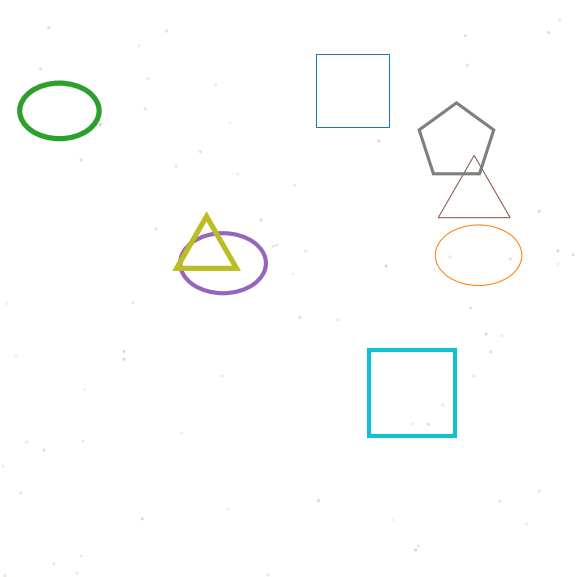[{"shape": "square", "thickness": 0.5, "radius": 0.32, "center": [0.61, 0.843]}, {"shape": "oval", "thickness": 0.5, "radius": 0.37, "center": [0.829, 0.557]}, {"shape": "oval", "thickness": 2.5, "radius": 0.34, "center": [0.103, 0.807]}, {"shape": "oval", "thickness": 2, "radius": 0.37, "center": [0.386, 0.543]}, {"shape": "triangle", "thickness": 0.5, "radius": 0.36, "center": [0.821, 0.658]}, {"shape": "pentagon", "thickness": 1.5, "radius": 0.34, "center": [0.79, 0.753]}, {"shape": "triangle", "thickness": 2.5, "radius": 0.3, "center": [0.358, 0.564]}, {"shape": "square", "thickness": 2, "radius": 0.37, "center": [0.713, 0.319]}]